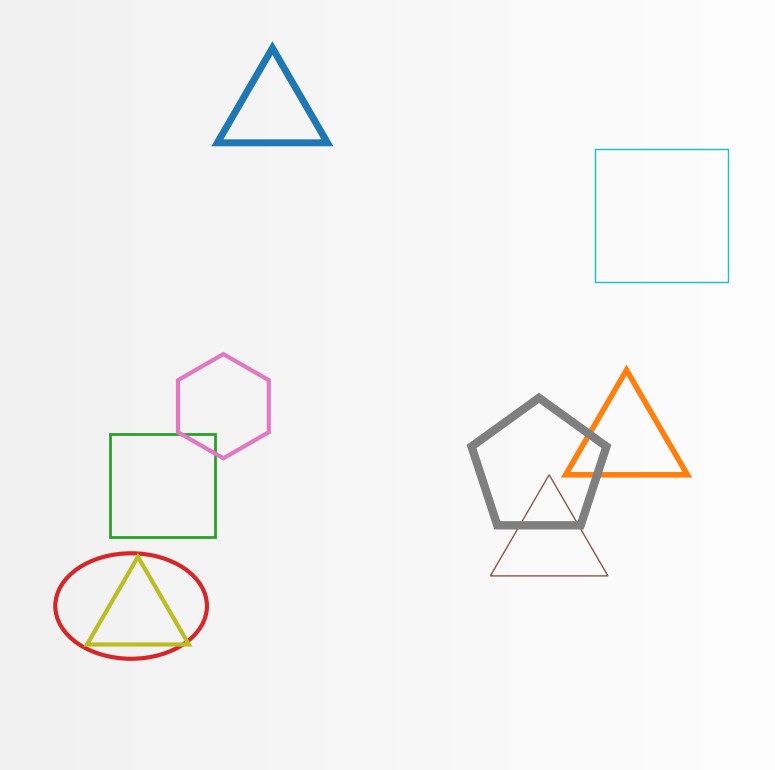[{"shape": "triangle", "thickness": 2.5, "radius": 0.41, "center": [0.352, 0.856]}, {"shape": "triangle", "thickness": 2, "radius": 0.45, "center": [0.808, 0.429]}, {"shape": "square", "thickness": 1, "radius": 0.34, "center": [0.21, 0.369]}, {"shape": "oval", "thickness": 1.5, "radius": 0.49, "center": [0.169, 0.213]}, {"shape": "triangle", "thickness": 0.5, "radius": 0.44, "center": [0.709, 0.296]}, {"shape": "hexagon", "thickness": 1.5, "radius": 0.34, "center": [0.288, 0.472]}, {"shape": "pentagon", "thickness": 3, "radius": 0.46, "center": [0.695, 0.392]}, {"shape": "triangle", "thickness": 1.5, "radius": 0.38, "center": [0.178, 0.201]}, {"shape": "square", "thickness": 0.5, "radius": 0.43, "center": [0.853, 0.72]}]